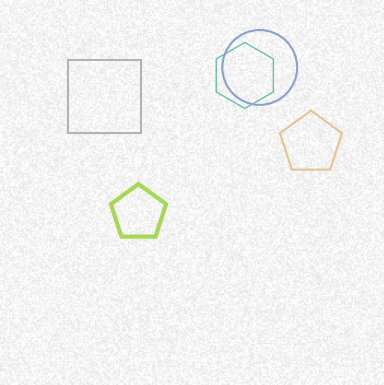[{"shape": "hexagon", "thickness": 1, "radius": 0.43, "center": [0.636, 0.804]}, {"shape": "circle", "thickness": 1.5, "radius": 0.49, "center": [0.675, 0.825]}, {"shape": "pentagon", "thickness": 3, "radius": 0.38, "center": [0.36, 0.447]}, {"shape": "pentagon", "thickness": 1.5, "radius": 0.42, "center": [0.808, 0.628]}, {"shape": "square", "thickness": 1.5, "radius": 0.48, "center": [0.272, 0.749]}]